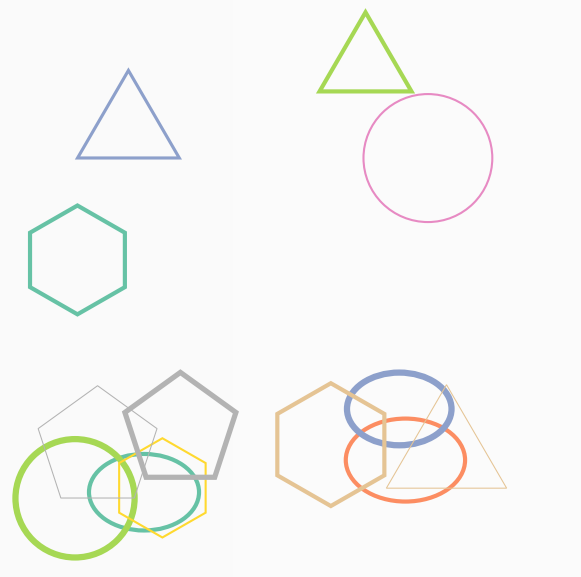[{"shape": "oval", "thickness": 2, "radius": 0.47, "center": [0.248, 0.147]}, {"shape": "hexagon", "thickness": 2, "radius": 0.47, "center": [0.133, 0.549]}, {"shape": "oval", "thickness": 2, "radius": 0.51, "center": [0.698, 0.202]}, {"shape": "triangle", "thickness": 1.5, "radius": 0.51, "center": [0.221, 0.776]}, {"shape": "oval", "thickness": 3, "radius": 0.45, "center": [0.687, 0.291]}, {"shape": "circle", "thickness": 1, "radius": 0.55, "center": [0.736, 0.725]}, {"shape": "triangle", "thickness": 2, "radius": 0.46, "center": [0.629, 0.887]}, {"shape": "circle", "thickness": 3, "radius": 0.51, "center": [0.129, 0.136]}, {"shape": "hexagon", "thickness": 1, "radius": 0.43, "center": [0.279, 0.154]}, {"shape": "triangle", "thickness": 0.5, "radius": 0.6, "center": [0.768, 0.214]}, {"shape": "hexagon", "thickness": 2, "radius": 0.53, "center": [0.569, 0.229]}, {"shape": "pentagon", "thickness": 0.5, "radius": 0.54, "center": [0.168, 0.224]}, {"shape": "pentagon", "thickness": 2.5, "radius": 0.5, "center": [0.31, 0.254]}]